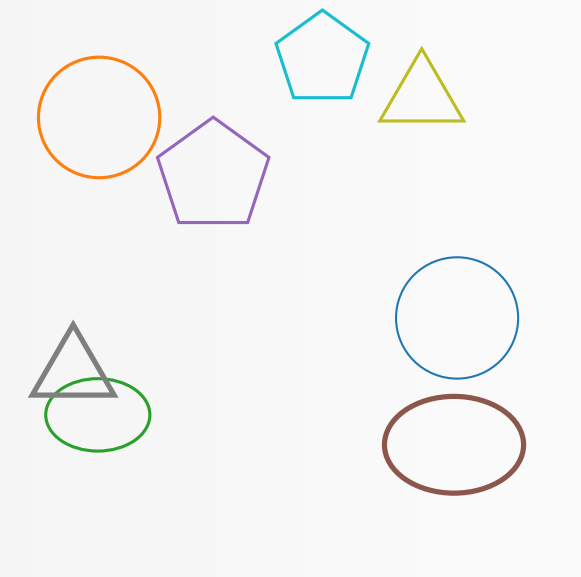[{"shape": "circle", "thickness": 1, "radius": 0.53, "center": [0.786, 0.449]}, {"shape": "circle", "thickness": 1.5, "radius": 0.52, "center": [0.171, 0.796]}, {"shape": "oval", "thickness": 1.5, "radius": 0.45, "center": [0.168, 0.281]}, {"shape": "pentagon", "thickness": 1.5, "radius": 0.5, "center": [0.367, 0.695]}, {"shape": "oval", "thickness": 2.5, "radius": 0.6, "center": [0.781, 0.229]}, {"shape": "triangle", "thickness": 2.5, "radius": 0.41, "center": [0.126, 0.356]}, {"shape": "triangle", "thickness": 1.5, "radius": 0.42, "center": [0.726, 0.831]}, {"shape": "pentagon", "thickness": 1.5, "radius": 0.42, "center": [0.555, 0.898]}]